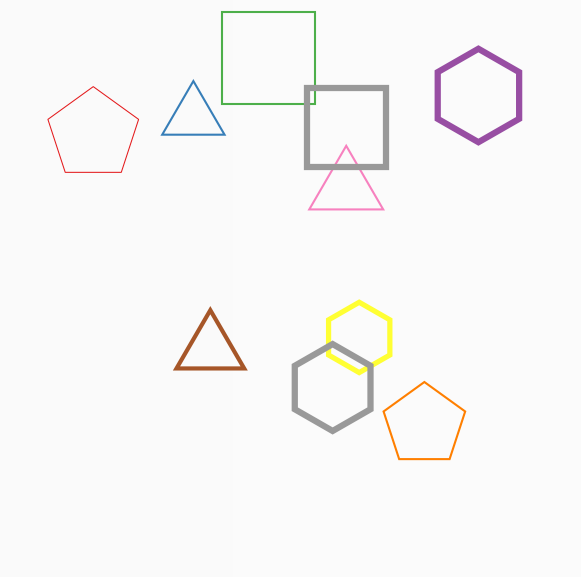[{"shape": "pentagon", "thickness": 0.5, "radius": 0.41, "center": [0.16, 0.767]}, {"shape": "triangle", "thickness": 1, "radius": 0.31, "center": [0.333, 0.797]}, {"shape": "square", "thickness": 1, "radius": 0.4, "center": [0.462, 0.899]}, {"shape": "hexagon", "thickness": 3, "radius": 0.4, "center": [0.823, 0.834]}, {"shape": "pentagon", "thickness": 1, "radius": 0.37, "center": [0.73, 0.264]}, {"shape": "hexagon", "thickness": 2.5, "radius": 0.3, "center": [0.618, 0.415]}, {"shape": "triangle", "thickness": 2, "radius": 0.34, "center": [0.362, 0.395]}, {"shape": "triangle", "thickness": 1, "radius": 0.37, "center": [0.596, 0.673]}, {"shape": "hexagon", "thickness": 3, "radius": 0.38, "center": [0.572, 0.328]}, {"shape": "square", "thickness": 3, "radius": 0.34, "center": [0.596, 0.778]}]